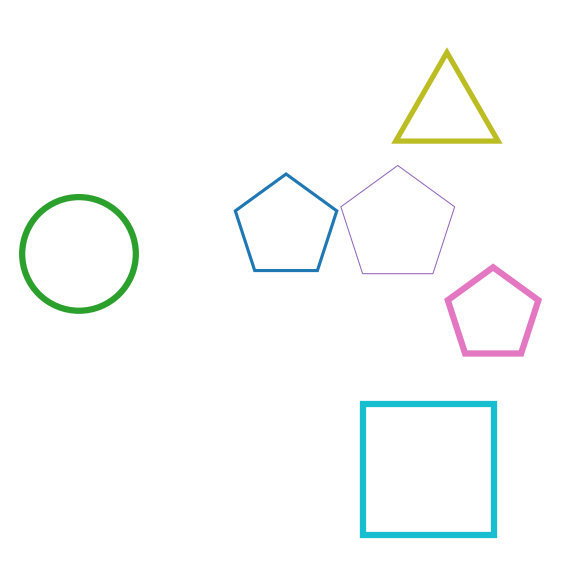[{"shape": "pentagon", "thickness": 1.5, "radius": 0.46, "center": [0.495, 0.605]}, {"shape": "circle", "thickness": 3, "radius": 0.49, "center": [0.137, 0.559]}, {"shape": "pentagon", "thickness": 0.5, "radius": 0.52, "center": [0.689, 0.609]}, {"shape": "pentagon", "thickness": 3, "radius": 0.41, "center": [0.854, 0.454]}, {"shape": "triangle", "thickness": 2.5, "radius": 0.51, "center": [0.774, 0.806]}, {"shape": "square", "thickness": 3, "radius": 0.57, "center": [0.742, 0.186]}]